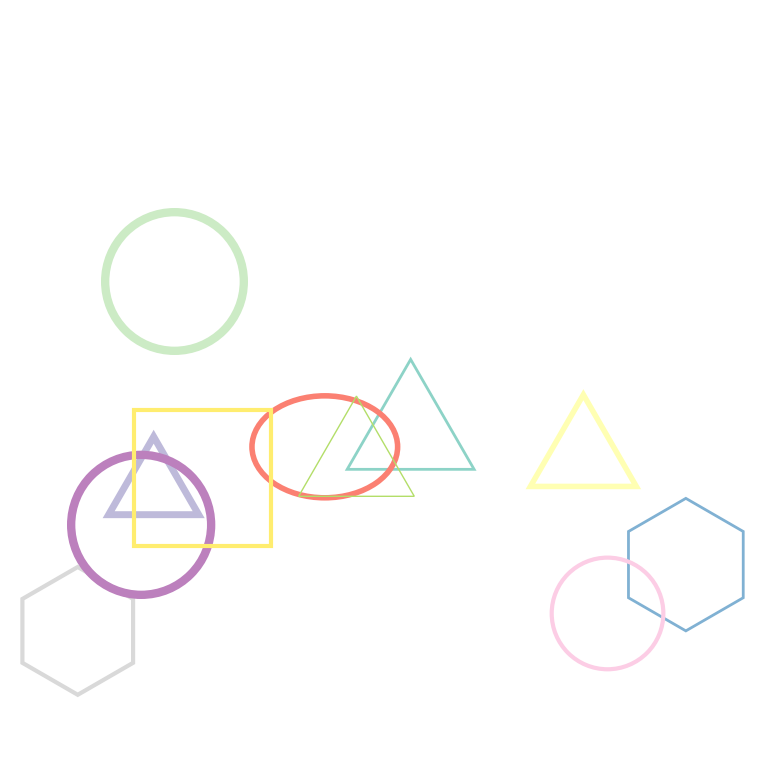[{"shape": "triangle", "thickness": 1, "radius": 0.48, "center": [0.533, 0.438]}, {"shape": "triangle", "thickness": 2, "radius": 0.4, "center": [0.758, 0.408]}, {"shape": "triangle", "thickness": 2.5, "radius": 0.34, "center": [0.2, 0.365]}, {"shape": "oval", "thickness": 2, "radius": 0.47, "center": [0.422, 0.42]}, {"shape": "hexagon", "thickness": 1, "radius": 0.43, "center": [0.891, 0.267]}, {"shape": "triangle", "thickness": 0.5, "radius": 0.43, "center": [0.463, 0.399]}, {"shape": "circle", "thickness": 1.5, "radius": 0.36, "center": [0.789, 0.203]}, {"shape": "hexagon", "thickness": 1.5, "radius": 0.41, "center": [0.101, 0.181]}, {"shape": "circle", "thickness": 3, "radius": 0.45, "center": [0.183, 0.318]}, {"shape": "circle", "thickness": 3, "radius": 0.45, "center": [0.227, 0.634]}, {"shape": "square", "thickness": 1.5, "radius": 0.44, "center": [0.263, 0.379]}]